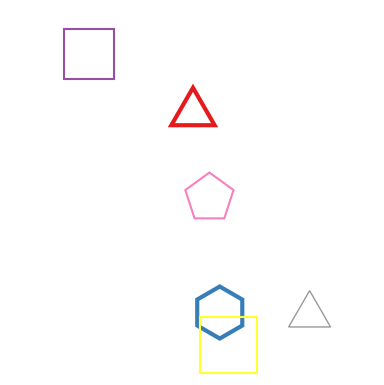[{"shape": "triangle", "thickness": 3, "radius": 0.32, "center": [0.501, 0.707]}, {"shape": "hexagon", "thickness": 3, "radius": 0.34, "center": [0.571, 0.188]}, {"shape": "square", "thickness": 1.5, "radius": 0.32, "center": [0.231, 0.861]}, {"shape": "square", "thickness": 1.5, "radius": 0.37, "center": [0.593, 0.104]}, {"shape": "pentagon", "thickness": 1.5, "radius": 0.33, "center": [0.544, 0.486]}, {"shape": "triangle", "thickness": 1, "radius": 0.31, "center": [0.804, 0.182]}]